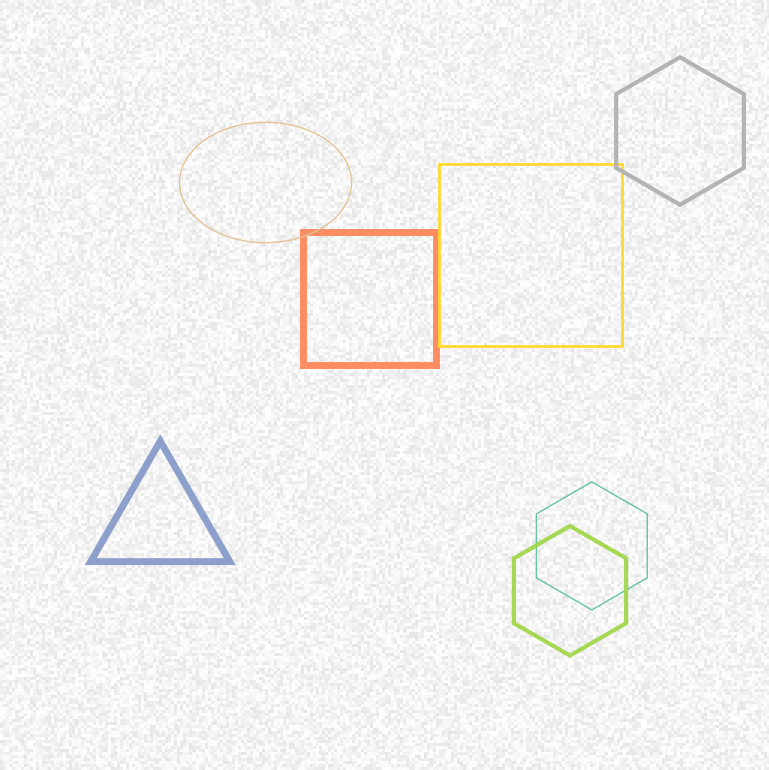[{"shape": "hexagon", "thickness": 0.5, "radius": 0.42, "center": [0.769, 0.291]}, {"shape": "square", "thickness": 2.5, "radius": 0.43, "center": [0.48, 0.613]}, {"shape": "triangle", "thickness": 2.5, "radius": 0.52, "center": [0.208, 0.323]}, {"shape": "hexagon", "thickness": 1.5, "radius": 0.42, "center": [0.74, 0.233]}, {"shape": "square", "thickness": 1, "radius": 0.59, "center": [0.689, 0.669]}, {"shape": "oval", "thickness": 0.5, "radius": 0.56, "center": [0.345, 0.763]}, {"shape": "hexagon", "thickness": 1.5, "radius": 0.48, "center": [0.883, 0.83]}]